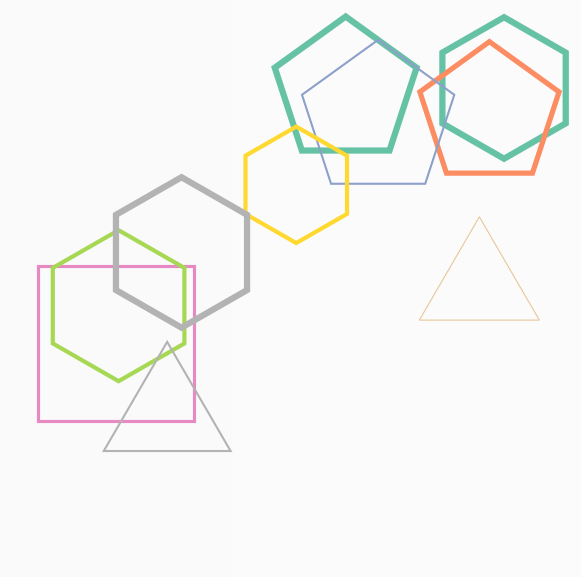[{"shape": "hexagon", "thickness": 3, "radius": 0.61, "center": [0.867, 0.847]}, {"shape": "pentagon", "thickness": 3, "radius": 0.64, "center": [0.595, 0.842]}, {"shape": "pentagon", "thickness": 2.5, "radius": 0.63, "center": [0.842, 0.801]}, {"shape": "pentagon", "thickness": 1, "radius": 0.69, "center": [0.651, 0.792]}, {"shape": "square", "thickness": 1.5, "radius": 0.67, "center": [0.2, 0.404]}, {"shape": "hexagon", "thickness": 2, "radius": 0.65, "center": [0.204, 0.47]}, {"shape": "hexagon", "thickness": 2, "radius": 0.5, "center": [0.51, 0.679]}, {"shape": "triangle", "thickness": 0.5, "radius": 0.6, "center": [0.825, 0.504]}, {"shape": "triangle", "thickness": 1, "radius": 0.63, "center": [0.288, 0.281]}, {"shape": "hexagon", "thickness": 3, "radius": 0.65, "center": [0.312, 0.562]}]